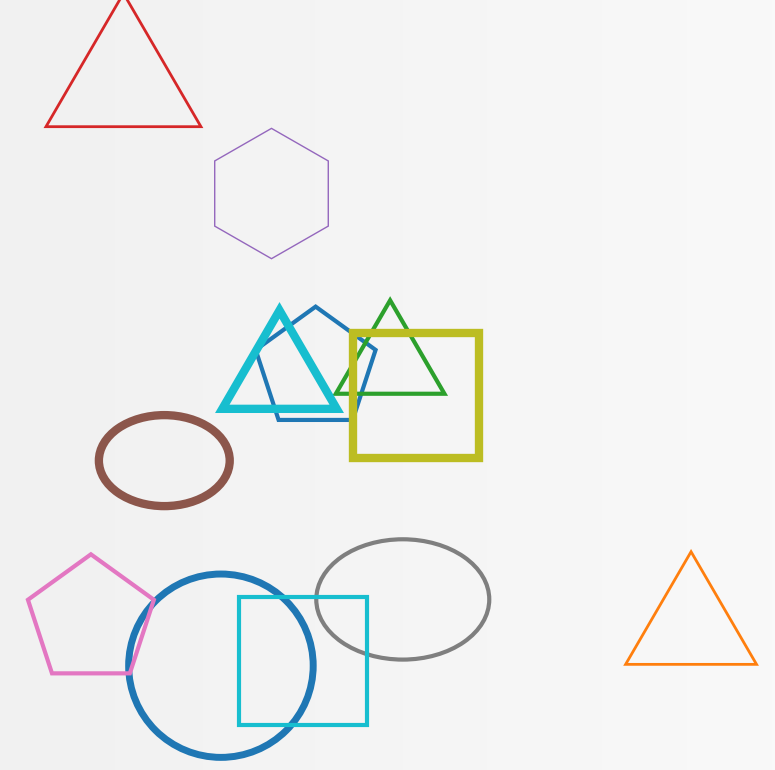[{"shape": "circle", "thickness": 2.5, "radius": 0.6, "center": [0.285, 0.135]}, {"shape": "pentagon", "thickness": 1.5, "radius": 0.41, "center": [0.407, 0.52]}, {"shape": "triangle", "thickness": 1, "radius": 0.49, "center": [0.892, 0.186]}, {"shape": "triangle", "thickness": 1.5, "radius": 0.4, "center": [0.503, 0.529]}, {"shape": "triangle", "thickness": 1, "radius": 0.58, "center": [0.159, 0.893]}, {"shape": "hexagon", "thickness": 0.5, "radius": 0.42, "center": [0.35, 0.749]}, {"shape": "oval", "thickness": 3, "radius": 0.42, "center": [0.212, 0.402]}, {"shape": "pentagon", "thickness": 1.5, "radius": 0.43, "center": [0.117, 0.195]}, {"shape": "oval", "thickness": 1.5, "radius": 0.56, "center": [0.52, 0.222]}, {"shape": "square", "thickness": 3, "radius": 0.41, "center": [0.537, 0.487]}, {"shape": "triangle", "thickness": 3, "radius": 0.43, "center": [0.361, 0.512]}, {"shape": "square", "thickness": 1.5, "radius": 0.42, "center": [0.391, 0.141]}]